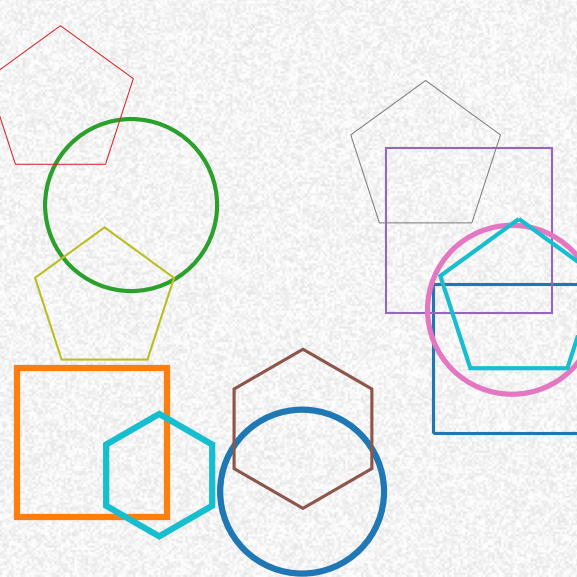[{"shape": "square", "thickness": 1.5, "radius": 0.65, "center": [0.879, 0.378]}, {"shape": "circle", "thickness": 3, "radius": 0.71, "center": [0.523, 0.148]}, {"shape": "square", "thickness": 3, "radius": 0.65, "center": [0.159, 0.233]}, {"shape": "circle", "thickness": 2, "radius": 0.74, "center": [0.227, 0.644]}, {"shape": "pentagon", "thickness": 0.5, "radius": 0.66, "center": [0.105, 0.822]}, {"shape": "square", "thickness": 1, "radius": 0.72, "center": [0.812, 0.6]}, {"shape": "hexagon", "thickness": 1.5, "radius": 0.69, "center": [0.525, 0.257]}, {"shape": "circle", "thickness": 2.5, "radius": 0.73, "center": [0.887, 0.463]}, {"shape": "pentagon", "thickness": 0.5, "radius": 0.68, "center": [0.737, 0.723]}, {"shape": "pentagon", "thickness": 1, "radius": 0.63, "center": [0.181, 0.479]}, {"shape": "pentagon", "thickness": 2, "radius": 0.71, "center": [0.898, 0.477]}, {"shape": "hexagon", "thickness": 3, "radius": 0.53, "center": [0.276, 0.176]}]